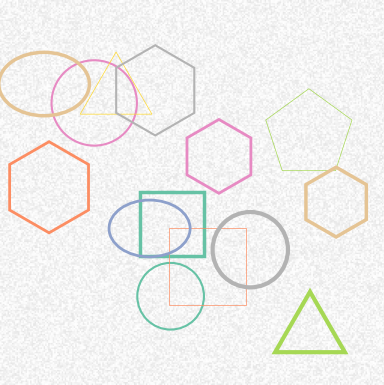[{"shape": "square", "thickness": 2.5, "radius": 0.42, "center": [0.447, 0.419]}, {"shape": "circle", "thickness": 1.5, "radius": 0.43, "center": [0.443, 0.231]}, {"shape": "hexagon", "thickness": 2, "radius": 0.59, "center": [0.127, 0.514]}, {"shape": "square", "thickness": 0.5, "radius": 0.5, "center": [0.538, 0.307]}, {"shape": "oval", "thickness": 2, "radius": 0.53, "center": [0.389, 0.407]}, {"shape": "hexagon", "thickness": 2, "radius": 0.48, "center": [0.569, 0.594]}, {"shape": "circle", "thickness": 1.5, "radius": 0.55, "center": [0.245, 0.733]}, {"shape": "triangle", "thickness": 3, "radius": 0.52, "center": [0.805, 0.138]}, {"shape": "pentagon", "thickness": 0.5, "radius": 0.59, "center": [0.802, 0.652]}, {"shape": "triangle", "thickness": 0.5, "radius": 0.54, "center": [0.301, 0.757]}, {"shape": "hexagon", "thickness": 2.5, "radius": 0.45, "center": [0.873, 0.475]}, {"shape": "oval", "thickness": 2.5, "radius": 0.59, "center": [0.115, 0.782]}, {"shape": "hexagon", "thickness": 1.5, "radius": 0.59, "center": [0.403, 0.765]}, {"shape": "circle", "thickness": 3, "radius": 0.49, "center": [0.65, 0.351]}]